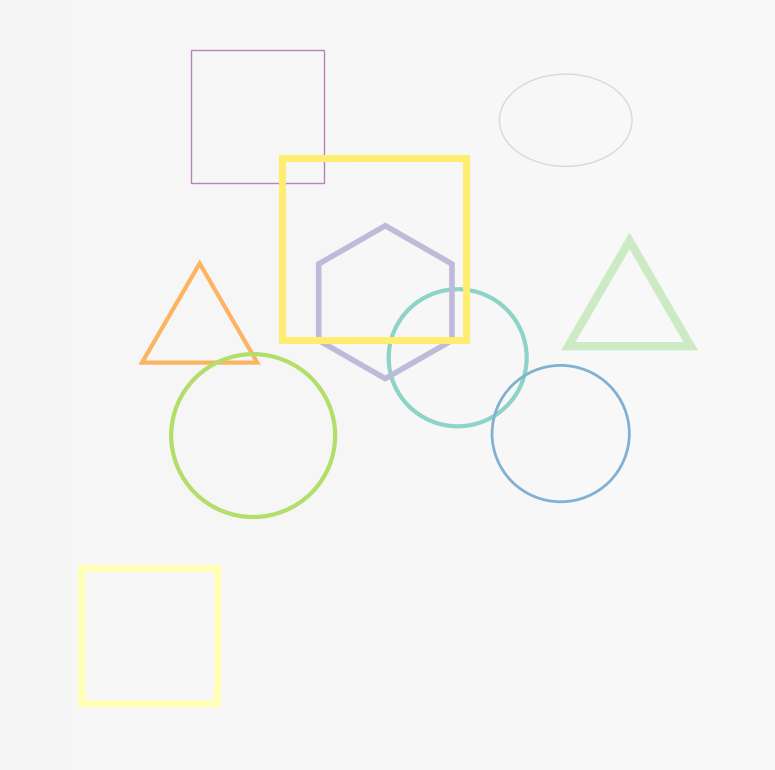[{"shape": "circle", "thickness": 1.5, "radius": 0.45, "center": [0.591, 0.535]}, {"shape": "square", "thickness": 2.5, "radius": 0.44, "center": [0.193, 0.174]}, {"shape": "hexagon", "thickness": 2, "radius": 0.5, "center": [0.497, 0.608]}, {"shape": "circle", "thickness": 1, "radius": 0.44, "center": [0.723, 0.437]}, {"shape": "triangle", "thickness": 1.5, "radius": 0.43, "center": [0.258, 0.572]}, {"shape": "circle", "thickness": 1.5, "radius": 0.53, "center": [0.327, 0.434]}, {"shape": "oval", "thickness": 0.5, "radius": 0.43, "center": [0.73, 0.844]}, {"shape": "square", "thickness": 0.5, "radius": 0.43, "center": [0.332, 0.848]}, {"shape": "triangle", "thickness": 3, "radius": 0.46, "center": [0.812, 0.596]}, {"shape": "square", "thickness": 2.5, "radius": 0.59, "center": [0.483, 0.677]}]